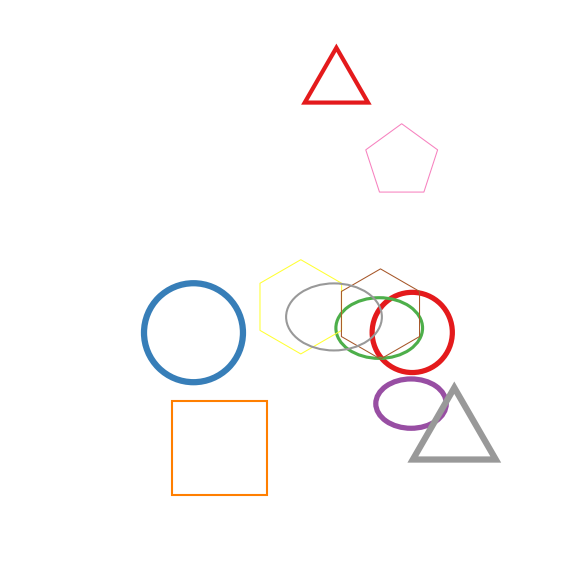[{"shape": "triangle", "thickness": 2, "radius": 0.32, "center": [0.582, 0.853]}, {"shape": "circle", "thickness": 2.5, "radius": 0.35, "center": [0.714, 0.423]}, {"shape": "circle", "thickness": 3, "radius": 0.43, "center": [0.335, 0.423]}, {"shape": "oval", "thickness": 1.5, "radius": 0.38, "center": [0.657, 0.431]}, {"shape": "oval", "thickness": 2.5, "radius": 0.31, "center": [0.712, 0.3]}, {"shape": "square", "thickness": 1, "radius": 0.41, "center": [0.38, 0.223]}, {"shape": "hexagon", "thickness": 0.5, "radius": 0.41, "center": [0.521, 0.468]}, {"shape": "hexagon", "thickness": 0.5, "radius": 0.39, "center": [0.659, 0.455]}, {"shape": "pentagon", "thickness": 0.5, "radius": 0.33, "center": [0.696, 0.719]}, {"shape": "triangle", "thickness": 3, "radius": 0.41, "center": [0.787, 0.245]}, {"shape": "oval", "thickness": 1, "radius": 0.41, "center": [0.578, 0.45]}]